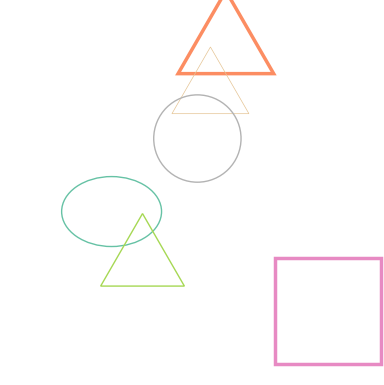[{"shape": "oval", "thickness": 1, "radius": 0.65, "center": [0.29, 0.451]}, {"shape": "triangle", "thickness": 2.5, "radius": 0.72, "center": [0.587, 0.88]}, {"shape": "square", "thickness": 2.5, "radius": 0.69, "center": [0.853, 0.192]}, {"shape": "triangle", "thickness": 1, "radius": 0.63, "center": [0.37, 0.32]}, {"shape": "triangle", "thickness": 0.5, "radius": 0.58, "center": [0.547, 0.762]}, {"shape": "circle", "thickness": 1, "radius": 0.57, "center": [0.513, 0.64]}]